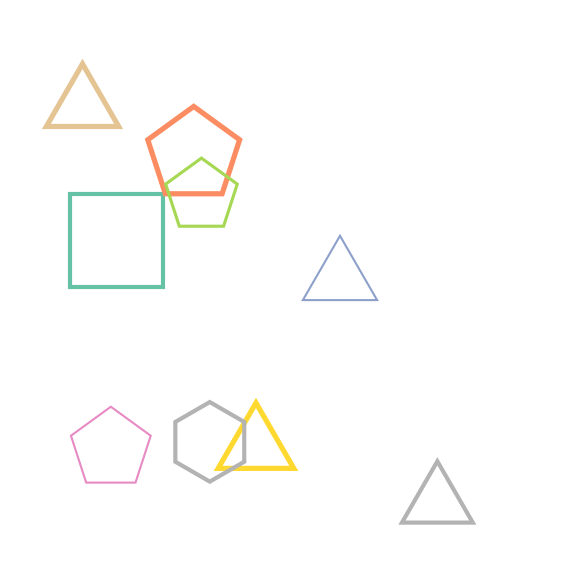[{"shape": "square", "thickness": 2, "radius": 0.4, "center": [0.202, 0.583]}, {"shape": "pentagon", "thickness": 2.5, "radius": 0.42, "center": [0.335, 0.731]}, {"shape": "triangle", "thickness": 1, "radius": 0.37, "center": [0.589, 0.517]}, {"shape": "pentagon", "thickness": 1, "radius": 0.36, "center": [0.192, 0.222]}, {"shape": "pentagon", "thickness": 1.5, "radius": 0.33, "center": [0.349, 0.66]}, {"shape": "triangle", "thickness": 2.5, "radius": 0.38, "center": [0.443, 0.226]}, {"shape": "triangle", "thickness": 2.5, "radius": 0.36, "center": [0.143, 0.816]}, {"shape": "hexagon", "thickness": 2, "radius": 0.34, "center": [0.363, 0.234]}, {"shape": "triangle", "thickness": 2, "radius": 0.35, "center": [0.757, 0.13]}]